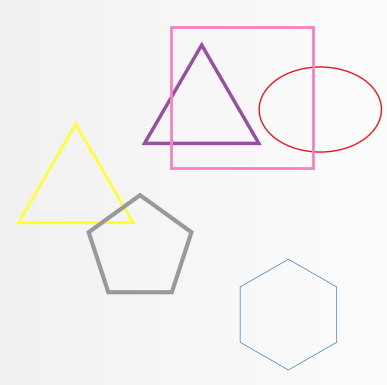[{"shape": "oval", "thickness": 1, "radius": 0.79, "center": [0.827, 0.716]}, {"shape": "hexagon", "thickness": 0.5, "radius": 0.72, "center": [0.744, 0.183]}, {"shape": "triangle", "thickness": 2.5, "radius": 0.85, "center": [0.521, 0.713]}, {"shape": "triangle", "thickness": 2, "radius": 0.85, "center": [0.196, 0.507]}, {"shape": "square", "thickness": 2, "radius": 0.92, "center": [0.624, 0.747]}, {"shape": "pentagon", "thickness": 3, "radius": 0.7, "center": [0.361, 0.354]}]